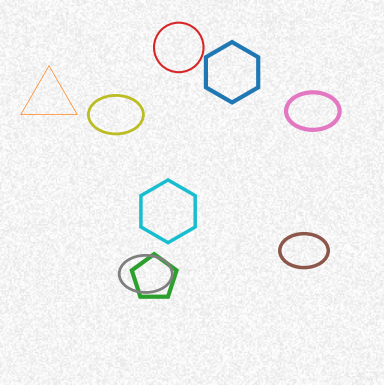[{"shape": "hexagon", "thickness": 3, "radius": 0.39, "center": [0.603, 0.812]}, {"shape": "triangle", "thickness": 0.5, "radius": 0.42, "center": [0.127, 0.745]}, {"shape": "pentagon", "thickness": 3, "radius": 0.31, "center": [0.4, 0.279]}, {"shape": "circle", "thickness": 1.5, "radius": 0.32, "center": [0.464, 0.877]}, {"shape": "oval", "thickness": 2.5, "radius": 0.31, "center": [0.79, 0.349]}, {"shape": "oval", "thickness": 3, "radius": 0.35, "center": [0.813, 0.711]}, {"shape": "oval", "thickness": 2, "radius": 0.34, "center": [0.378, 0.289]}, {"shape": "oval", "thickness": 2, "radius": 0.36, "center": [0.301, 0.702]}, {"shape": "hexagon", "thickness": 2.5, "radius": 0.41, "center": [0.437, 0.451]}]